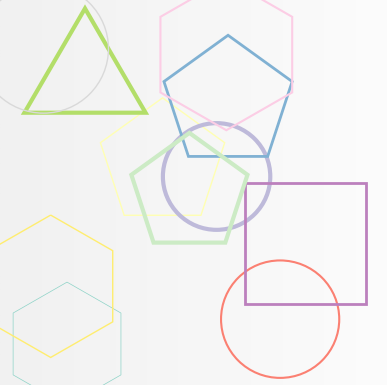[{"shape": "hexagon", "thickness": 0.5, "radius": 0.8, "center": [0.173, 0.107]}, {"shape": "pentagon", "thickness": 1, "radius": 0.84, "center": [0.42, 0.577]}, {"shape": "circle", "thickness": 3, "radius": 0.69, "center": [0.559, 0.542]}, {"shape": "circle", "thickness": 1.5, "radius": 0.76, "center": [0.723, 0.171]}, {"shape": "pentagon", "thickness": 2, "radius": 0.87, "center": [0.589, 0.734]}, {"shape": "triangle", "thickness": 3, "radius": 0.9, "center": [0.219, 0.798]}, {"shape": "hexagon", "thickness": 1.5, "radius": 0.98, "center": [0.584, 0.858]}, {"shape": "circle", "thickness": 1, "radius": 0.84, "center": [0.112, 0.874]}, {"shape": "square", "thickness": 2, "radius": 0.78, "center": [0.788, 0.368]}, {"shape": "pentagon", "thickness": 3, "radius": 0.79, "center": [0.489, 0.497]}, {"shape": "hexagon", "thickness": 1, "radius": 0.92, "center": [0.131, 0.256]}]